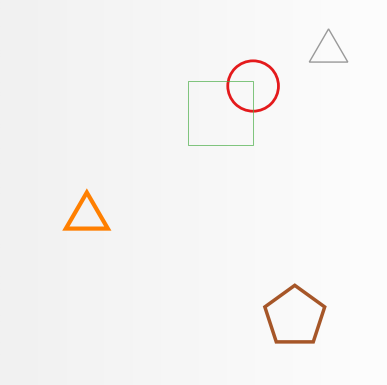[{"shape": "circle", "thickness": 2, "radius": 0.33, "center": [0.653, 0.777]}, {"shape": "square", "thickness": 0.5, "radius": 0.42, "center": [0.57, 0.706]}, {"shape": "triangle", "thickness": 3, "radius": 0.31, "center": [0.224, 0.438]}, {"shape": "pentagon", "thickness": 2.5, "radius": 0.41, "center": [0.761, 0.178]}, {"shape": "triangle", "thickness": 1, "radius": 0.29, "center": [0.848, 0.867]}]